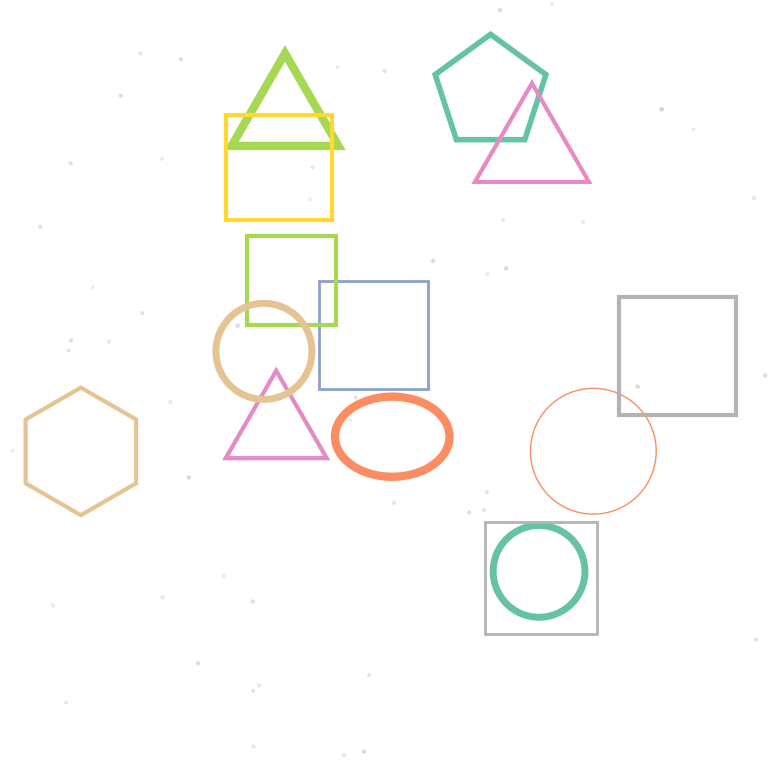[{"shape": "pentagon", "thickness": 2, "radius": 0.38, "center": [0.637, 0.88]}, {"shape": "circle", "thickness": 2.5, "radius": 0.3, "center": [0.7, 0.258]}, {"shape": "oval", "thickness": 3, "radius": 0.37, "center": [0.509, 0.433]}, {"shape": "circle", "thickness": 0.5, "radius": 0.41, "center": [0.771, 0.414]}, {"shape": "square", "thickness": 1, "radius": 0.35, "center": [0.485, 0.565]}, {"shape": "triangle", "thickness": 1.5, "radius": 0.43, "center": [0.691, 0.806]}, {"shape": "triangle", "thickness": 1.5, "radius": 0.38, "center": [0.359, 0.443]}, {"shape": "triangle", "thickness": 3, "radius": 0.4, "center": [0.37, 0.851]}, {"shape": "square", "thickness": 1.5, "radius": 0.29, "center": [0.378, 0.636]}, {"shape": "square", "thickness": 1.5, "radius": 0.34, "center": [0.362, 0.782]}, {"shape": "hexagon", "thickness": 1.5, "radius": 0.41, "center": [0.105, 0.414]}, {"shape": "circle", "thickness": 2.5, "radius": 0.31, "center": [0.343, 0.544]}, {"shape": "square", "thickness": 1, "radius": 0.36, "center": [0.703, 0.249]}, {"shape": "square", "thickness": 1.5, "radius": 0.38, "center": [0.88, 0.538]}]